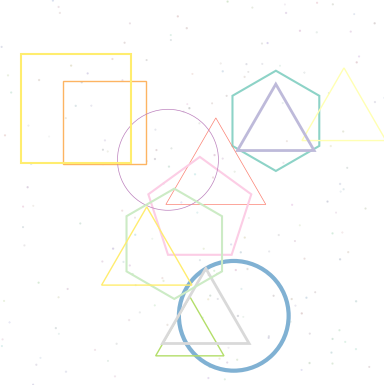[{"shape": "hexagon", "thickness": 1.5, "radius": 0.65, "center": [0.717, 0.686]}, {"shape": "triangle", "thickness": 1, "radius": 0.63, "center": [0.893, 0.698]}, {"shape": "triangle", "thickness": 2, "radius": 0.57, "center": [0.716, 0.667]}, {"shape": "triangle", "thickness": 0.5, "radius": 0.75, "center": [0.561, 0.544]}, {"shape": "circle", "thickness": 3, "radius": 0.71, "center": [0.607, 0.18]}, {"shape": "square", "thickness": 1, "radius": 0.54, "center": [0.272, 0.681]}, {"shape": "triangle", "thickness": 1, "radius": 0.51, "center": [0.493, 0.127]}, {"shape": "pentagon", "thickness": 1.5, "radius": 0.7, "center": [0.519, 0.452]}, {"shape": "triangle", "thickness": 2, "radius": 0.65, "center": [0.535, 0.173]}, {"shape": "circle", "thickness": 0.5, "radius": 0.66, "center": [0.436, 0.585]}, {"shape": "hexagon", "thickness": 1.5, "radius": 0.72, "center": [0.453, 0.367]}, {"shape": "triangle", "thickness": 1, "radius": 0.68, "center": [0.381, 0.327]}, {"shape": "square", "thickness": 1.5, "radius": 0.71, "center": [0.198, 0.718]}]